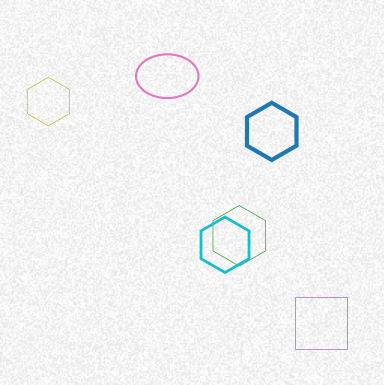[{"shape": "hexagon", "thickness": 3, "radius": 0.37, "center": [0.706, 0.659]}, {"shape": "hexagon", "thickness": 0.5, "radius": 0.39, "center": [0.621, 0.388]}, {"shape": "square", "thickness": 0.5, "radius": 0.34, "center": [0.834, 0.161]}, {"shape": "oval", "thickness": 1.5, "radius": 0.41, "center": [0.434, 0.802]}, {"shape": "hexagon", "thickness": 0.5, "radius": 0.32, "center": [0.126, 0.736]}, {"shape": "hexagon", "thickness": 2, "radius": 0.36, "center": [0.584, 0.364]}]